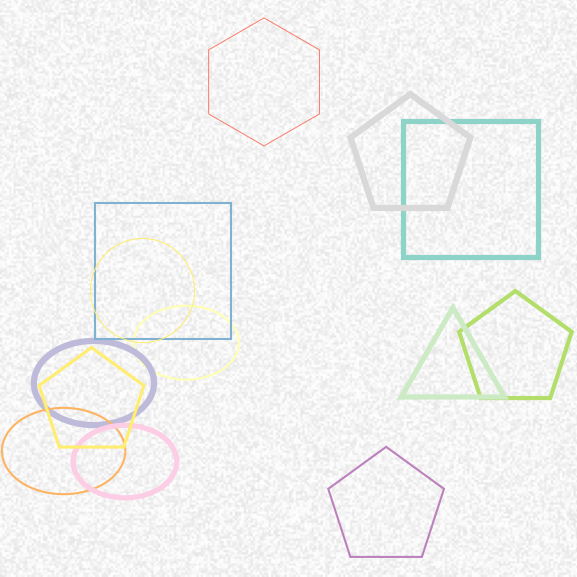[{"shape": "square", "thickness": 2.5, "radius": 0.58, "center": [0.815, 0.672]}, {"shape": "oval", "thickness": 1, "radius": 0.46, "center": [0.322, 0.406]}, {"shape": "oval", "thickness": 3, "radius": 0.52, "center": [0.163, 0.336]}, {"shape": "hexagon", "thickness": 0.5, "radius": 0.55, "center": [0.457, 0.857]}, {"shape": "square", "thickness": 1, "radius": 0.59, "center": [0.282, 0.53]}, {"shape": "oval", "thickness": 1, "radius": 0.53, "center": [0.11, 0.218]}, {"shape": "pentagon", "thickness": 2, "radius": 0.51, "center": [0.892, 0.393]}, {"shape": "oval", "thickness": 2.5, "radius": 0.45, "center": [0.216, 0.2]}, {"shape": "pentagon", "thickness": 3, "radius": 0.55, "center": [0.711, 0.727]}, {"shape": "pentagon", "thickness": 1, "radius": 0.53, "center": [0.669, 0.12]}, {"shape": "triangle", "thickness": 2.5, "radius": 0.52, "center": [0.784, 0.363]}, {"shape": "pentagon", "thickness": 1.5, "radius": 0.48, "center": [0.158, 0.302]}, {"shape": "circle", "thickness": 0.5, "radius": 0.45, "center": [0.247, 0.496]}]